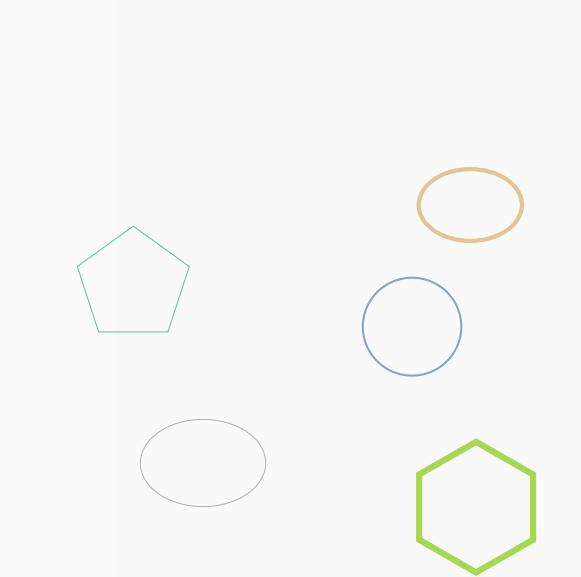[{"shape": "pentagon", "thickness": 0.5, "radius": 0.51, "center": [0.229, 0.506]}, {"shape": "circle", "thickness": 1, "radius": 0.42, "center": [0.709, 0.433]}, {"shape": "hexagon", "thickness": 3, "radius": 0.57, "center": [0.819, 0.121]}, {"shape": "oval", "thickness": 2, "radius": 0.44, "center": [0.809, 0.644]}, {"shape": "oval", "thickness": 0.5, "radius": 0.54, "center": [0.349, 0.197]}]